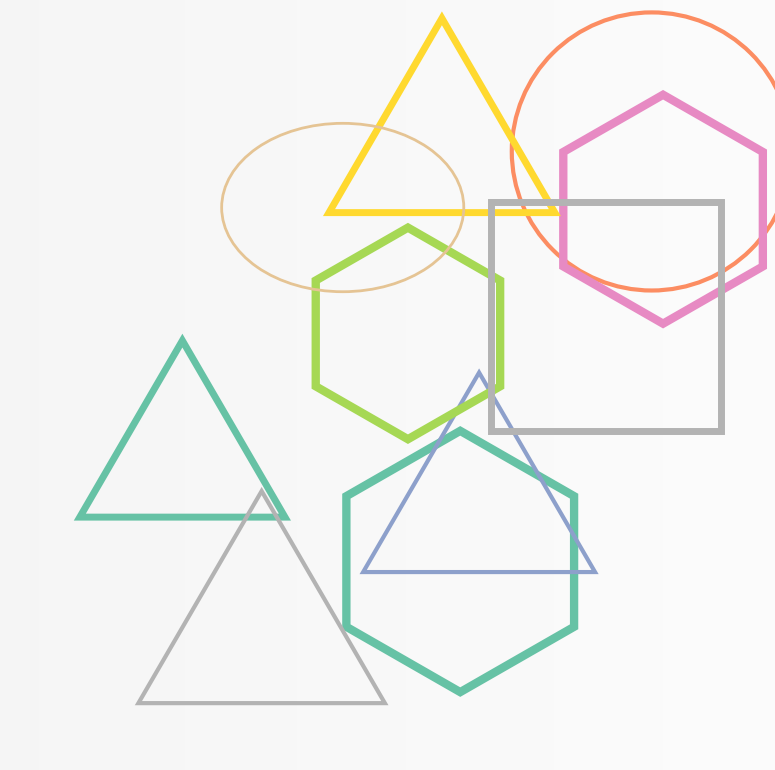[{"shape": "hexagon", "thickness": 3, "radius": 0.85, "center": [0.594, 0.271]}, {"shape": "triangle", "thickness": 2.5, "radius": 0.76, "center": [0.235, 0.405]}, {"shape": "circle", "thickness": 1.5, "radius": 0.9, "center": [0.841, 0.803]}, {"shape": "triangle", "thickness": 1.5, "radius": 0.86, "center": [0.618, 0.343]}, {"shape": "hexagon", "thickness": 3, "radius": 0.74, "center": [0.856, 0.728]}, {"shape": "hexagon", "thickness": 3, "radius": 0.69, "center": [0.526, 0.567]}, {"shape": "triangle", "thickness": 2.5, "radius": 0.84, "center": [0.57, 0.808]}, {"shape": "oval", "thickness": 1, "radius": 0.78, "center": [0.442, 0.73]}, {"shape": "square", "thickness": 2.5, "radius": 0.74, "center": [0.782, 0.589]}, {"shape": "triangle", "thickness": 1.5, "radius": 0.92, "center": [0.338, 0.179]}]